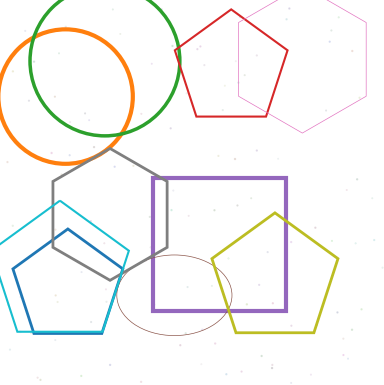[{"shape": "pentagon", "thickness": 2, "radius": 0.75, "center": [0.176, 0.255]}, {"shape": "circle", "thickness": 3, "radius": 0.87, "center": [0.17, 0.749]}, {"shape": "circle", "thickness": 2.5, "radius": 0.97, "center": [0.273, 0.842]}, {"shape": "pentagon", "thickness": 1.5, "radius": 0.77, "center": [0.601, 0.822]}, {"shape": "square", "thickness": 3, "radius": 0.86, "center": [0.569, 0.364]}, {"shape": "oval", "thickness": 0.5, "radius": 0.75, "center": [0.453, 0.233]}, {"shape": "hexagon", "thickness": 0.5, "radius": 0.96, "center": [0.785, 0.846]}, {"shape": "hexagon", "thickness": 2, "radius": 0.86, "center": [0.286, 0.443]}, {"shape": "pentagon", "thickness": 2, "radius": 0.86, "center": [0.714, 0.275]}, {"shape": "pentagon", "thickness": 1.5, "radius": 0.94, "center": [0.156, 0.291]}]